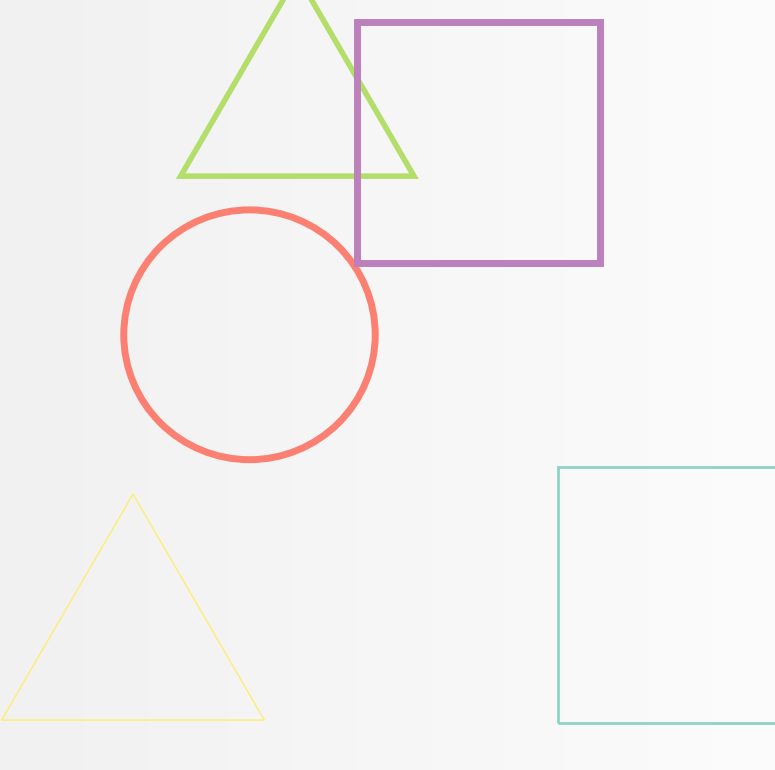[{"shape": "square", "thickness": 1, "radius": 0.83, "center": [0.886, 0.227]}, {"shape": "circle", "thickness": 2.5, "radius": 0.81, "center": [0.322, 0.565]}, {"shape": "triangle", "thickness": 2, "radius": 0.87, "center": [0.384, 0.858]}, {"shape": "square", "thickness": 2.5, "radius": 0.78, "center": [0.617, 0.815]}, {"shape": "triangle", "thickness": 0.5, "radius": 0.98, "center": [0.172, 0.163]}]